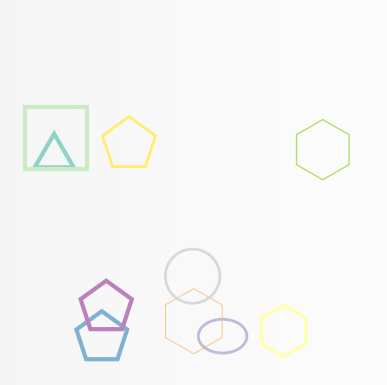[{"shape": "triangle", "thickness": 3, "radius": 0.29, "center": [0.14, 0.594]}, {"shape": "hexagon", "thickness": 2.5, "radius": 0.33, "center": [0.733, 0.141]}, {"shape": "oval", "thickness": 2, "radius": 0.31, "center": [0.574, 0.127]}, {"shape": "pentagon", "thickness": 3, "radius": 0.34, "center": [0.263, 0.123]}, {"shape": "hexagon", "thickness": 0.5, "radius": 0.42, "center": [0.5, 0.166]}, {"shape": "hexagon", "thickness": 1, "radius": 0.39, "center": [0.833, 0.611]}, {"shape": "circle", "thickness": 2, "radius": 0.35, "center": [0.497, 0.283]}, {"shape": "pentagon", "thickness": 3, "radius": 0.35, "center": [0.274, 0.201]}, {"shape": "square", "thickness": 3, "radius": 0.4, "center": [0.144, 0.641]}, {"shape": "pentagon", "thickness": 2, "radius": 0.36, "center": [0.333, 0.625]}]